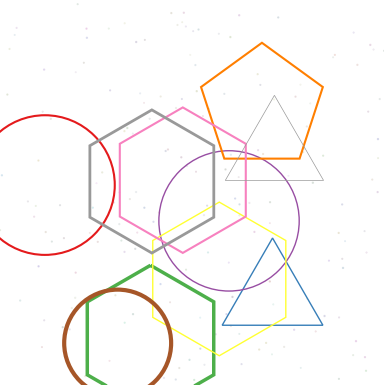[{"shape": "circle", "thickness": 1.5, "radius": 0.91, "center": [0.117, 0.519]}, {"shape": "triangle", "thickness": 1, "radius": 0.76, "center": [0.708, 0.231]}, {"shape": "hexagon", "thickness": 2.5, "radius": 0.95, "center": [0.391, 0.121]}, {"shape": "circle", "thickness": 1, "radius": 0.91, "center": [0.595, 0.426]}, {"shape": "pentagon", "thickness": 1.5, "radius": 0.83, "center": [0.68, 0.723]}, {"shape": "hexagon", "thickness": 1, "radius": 1.0, "center": [0.57, 0.276]}, {"shape": "circle", "thickness": 3, "radius": 0.69, "center": [0.306, 0.109]}, {"shape": "hexagon", "thickness": 1.5, "radius": 0.94, "center": [0.475, 0.532]}, {"shape": "hexagon", "thickness": 2, "radius": 0.93, "center": [0.394, 0.529]}, {"shape": "triangle", "thickness": 0.5, "radius": 0.74, "center": [0.713, 0.605]}]